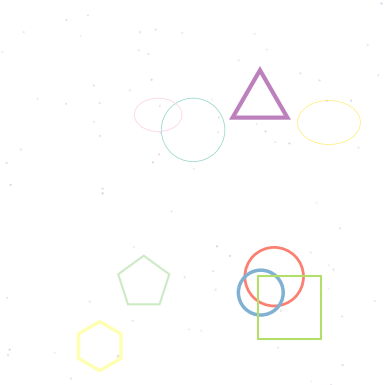[{"shape": "circle", "thickness": 0.5, "radius": 0.41, "center": [0.502, 0.663]}, {"shape": "hexagon", "thickness": 2.5, "radius": 0.32, "center": [0.259, 0.101]}, {"shape": "circle", "thickness": 2, "radius": 0.38, "center": [0.712, 0.281]}, {"shape": "circle", "thickness": 2.5, "radius": 0.29, "center": [0.677, 0.24]}, {"shape": "square", "thickness": 1.5, "radius": 0.41, "center": [0.752, 0.201]}, {"shape": "oval", "thickness": 0.5, "radius": 0.31, "center": [0.411, 0.702]}, {"shape": "triangle", "thickness": 3, "radius": 0.41, "center": [0.675, 0.736]}, {"shape": "pentagon", "thickness": 1.5, "radius": 0.35, "center": [0.373, 0.266]}, {"shape": "oval", "thickness": 0.5, "radius": 0.41, "center": [0.854, 0.682]}]